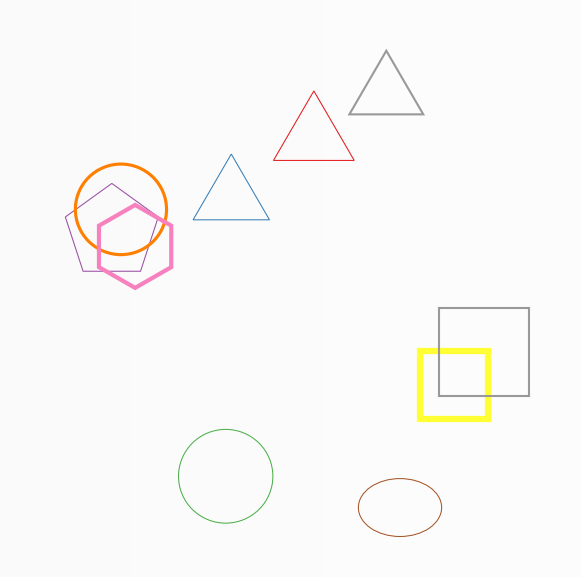[{"shape": "triangle", "thickness": 0.5, "radius": 0.4, "center": [0.54, 0.761]}, {"shape": "triangle", "thickness": 0.5, "radius": 0.38, "center": [0.398, 0.656]}, {"shape": "circle", "thickness": 0.5, "radius": 0.41, "center": [0.388, 0.174]}, {"shape": "pentagon", "thickness": 0.5, "radius": 0.42, "center": [0.192, 0.597]}, {"shape": "circle", "thickness": 1.5, "radius": 0.39, "center": [0.208, 0.637]}, {"shape": "square", "thickness": 3, "radius": 0.29, "center": [0.781, 0.333]}, {"shape": "oval", "thickness": 0.5, "radius": 0.36, "center": [0.688, 0.12]}, {"shape": "hexagon", "thickness": 2, "radius": 0.36, "center": [0.232, 0.572]}, {"shape": "triangle", "thickness": 1, "radius": 0.37, "center": [0.665, 0.838]}, {"shape": "square", "thickness": 1, "radius": 0.38, "center": [0.833, 0.389]}]